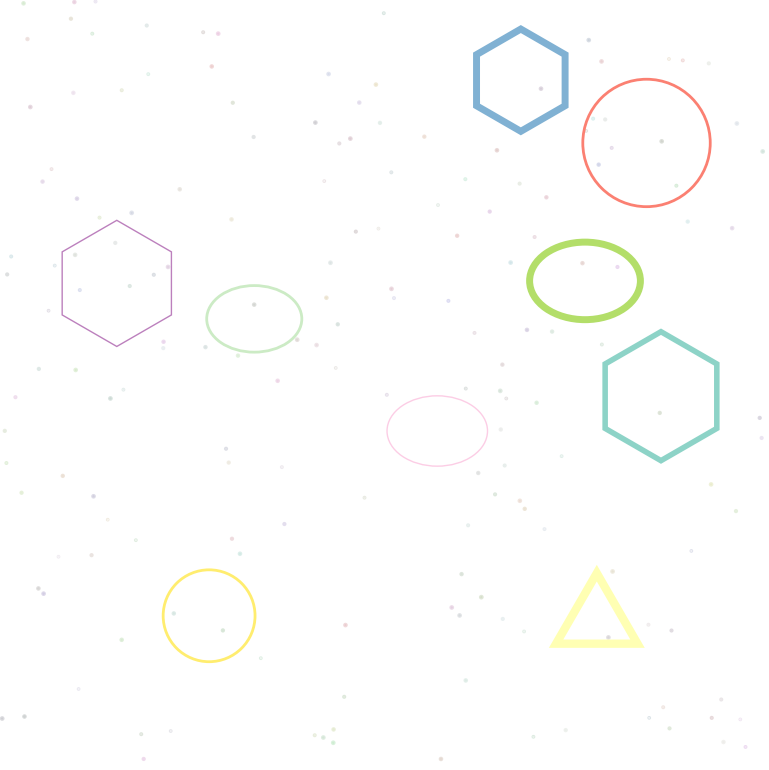[{"shape": "hexagon", "thickness": 2, "radius": 0.42, "center": [0.858, 0.485]}, {"shape": "triangle", "thickness": 3, "radius": 0.31, "center": [0.775, 0.195]}, {"shape": "circle", "thickness": 1, "radius": 0.41, "center": [0.84, 0.814]}, {"shape": "hexagon", "thickness": 2.5, "radius": 0.33, "center": [0.676, 0.896]}, {"shape": "oval", "thickness": 2.5, "radius": 0.36, "center": [0.76, 0.635]}, {"shape": "oval", "thickness": 0.5, "radius": 0.33, "center": [0.568, 0.44]}, {"shape": "hexagon", "thickness": 0.5, "radius": 0.41, "center": [0.152, 0.632]}, {"shape": "oval", "thickness": 1, "radius": 0.31, "center": [0.33, 0.586]}, {"shape": "circle", "thickness": 1, "radius": 0.3, "center": [0.272, 0.2]}]